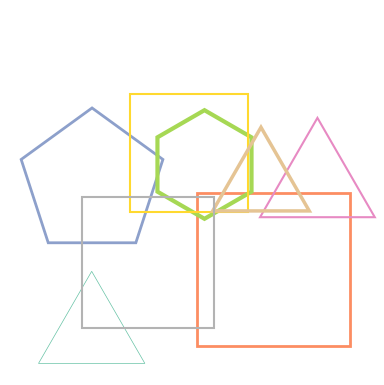[{"shape": "triangle", "thickness": 0.5, "radius": 0.8, "center": [0.238, 0.136]}, {"shape": "square", "thickness": 2, "radius": 0.99, "center": [0.71, 0.3]}, {"shape": "pentagon", "thickness": 2, "radius": 0.97, "center": [0.239, 0.526]}, {"shape": "triangle", "thickness": 1.5, "radius": 0.86, "center": [0.824, 0.522]}, {"shape": "hexagon", "thickness": 3, "radius": 0.71, "center": [0.531, 0.573]}, {"shape": "square", "thickness": 1.5, "radius": 0.76, "center": [0.491, 0.603]}, {"shape": "triangle", "thickness": 2.5, "radius": 0.72, "center": [0.678, 0.525]}, {"shape": "square", "thickness": 1.5, "radius": 0.85, "center": [0.384, 0.318]}]